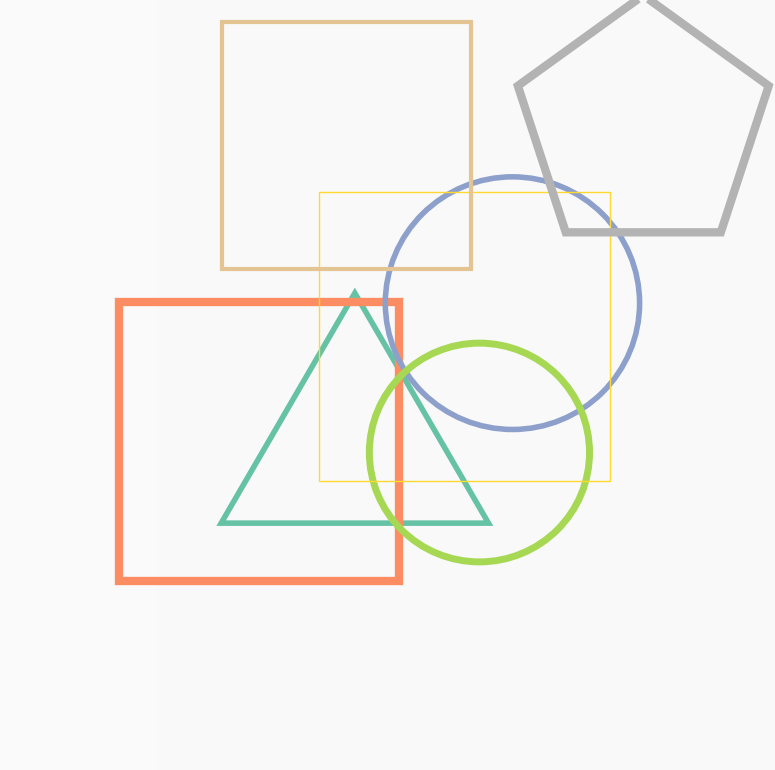[{"shape": "triangle", "thickness": 2, "radius": 1.0, "center": [0.458, 0.42]}, {"shape": "square", "thickness": 3, "radius": 0.9, "center": [0.335, 0.427]}, {"shape": "circle", "thickness": 2, "radius": 0.82, "center": [0.661, 0.606]}, {"shape": "circle", "thickness": 2.5, "radius": 0.71, "center": [0.619, 0.412]}, {"shape": "square", "thickness": 0.5, "radius": 0.94, "center": [0.6, 0.563]}, {"shape": "square", "thickness": 1.5, "radius": 0.8, "center": [0.447, 0.812]}, {"shape": "pentagon", "thickness": 3, "radius": 0.85, "center": [0.83, 0.836]}]